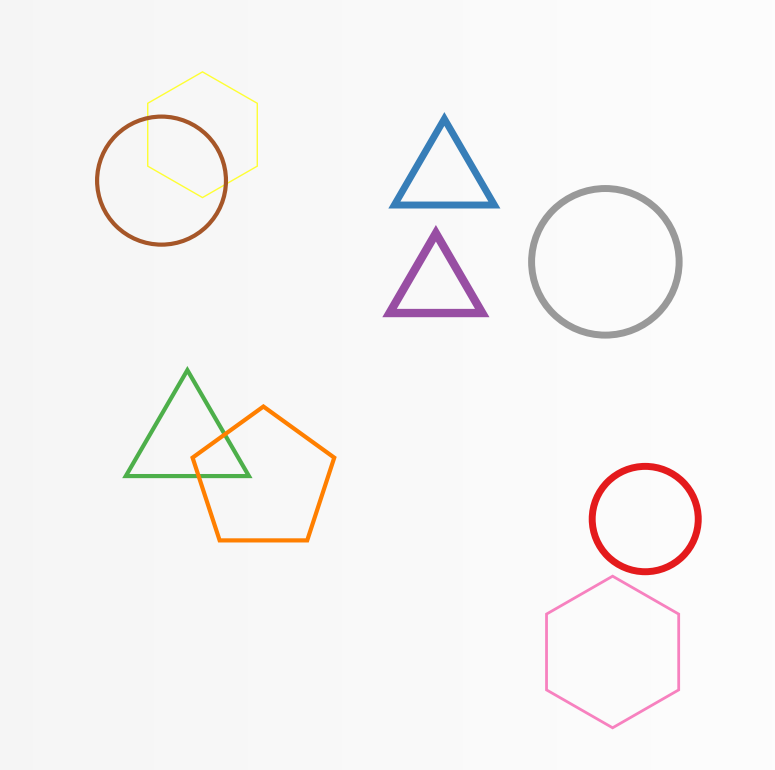[{"shape": "circle", "thickness": 2.5, "radius": 0.34, "center": [0.833, 0.326]}, {"shape": "triangle", "thickness": 2.5, "radius": 0.37, "center": [0.573, 0.771]}, {"shape": "triangle", "thickness": 1.5, "radius": 0.46, "center": [0.242, 0.428]}, {"shape": "triangle", "thickness": 3, "radius": 0.35, "center": [0.562, 0.628]}, {"shape": "pentagon", "thickness": 1.5, "radius": 0.48, "center": [0.34, 0.376]}, {"shape": "hexagon", "thickness": 0.5, "radius": 0.41, "center": [0.261, 0.825]}, {"shape": "circle", "thickness": 1.5, "radius": 0.42, "center": [0.208, 0.765]}, {"shape": "hexagon", "thickness": 1, "radius": 0.49, "center": [0.79, 0.153]}, {"shape": "circle", "thickness": 2.5, "radius": 0.48, "center": [0.781, 0.66]}]